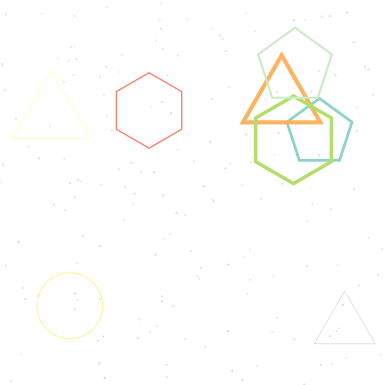[{"shape": "pentagon", "thickness": 2, "radius": 0.44, "center": [0.83, 0.656]}, {"shape": "triangle", "thickness": 0.5, "radius": 0.59, "center": [0.133, 0.7]}, {"shape": "hexagon", "thickness": 1, "radius": 0.49, "center": [0.387, 0.713]}, {"shape": "triangle", "thickness": 3, "radius": 0.58, "center": [0.732, 0.74]}, {"shape": "hexagon", "thickness": 2.5, "radius": 0.57, "center": [0.762, 0.637]}, {"shape": "triangle", "thickness": 0.5, "radius": 0.46, "center": [0.895, 0.153]}, {"shape": "pentagon", "thickness": 1.5, "radius": 0.5, "center": [0.766, 0.827]}, {"shape": "circle", "thickness": 0.5, "radius": 0.43, "center": [0.181, 0.206]}]